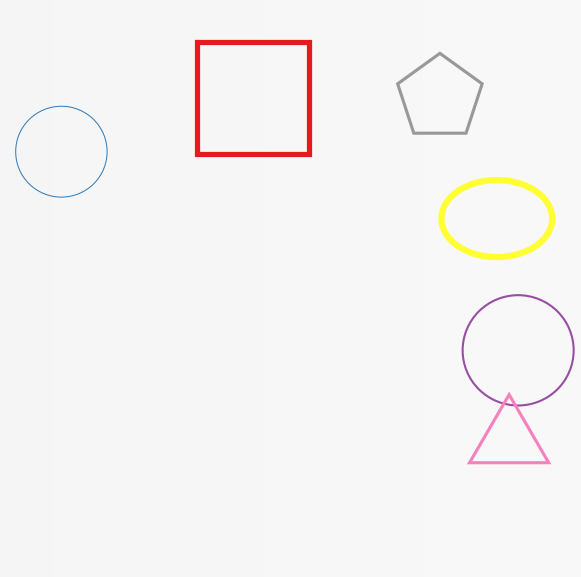[{"shape": "square", "thickness": 2.5, "radius": 0.48, "center": [0.435, 0.83]}, {"shape": "circle", "thickness": 0.5, "radius": 0.39, "center": [0.106, 0.736]}, {"shape": "circle", "thickness": 1, "radius": 0.48, "center": [0.891, 0.393]}, {"shape": "oval", "thickness": 3, "radius": 0.48, "center": [0.855, 0.621]}, {"shape": "triangle", "thickness": 1.5, "radius": 0.39, "center": [0.876, 0.237]}, {"shape": "pentagon", "thickness": 1.5, "radius": 0.38, "center": [0.757, 0.83]}]